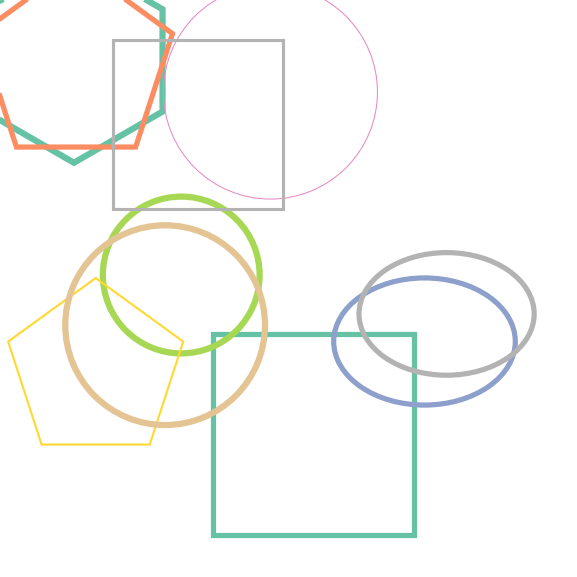[{"shape": "hexagon", "thickness": 3, "radius": 0.89, "center": [0.128, 0.894]}, {"shape": "square", "thickness": 2.5, "radius": 0.87, "center": [0.543, 0.247]}, {"shape": "pentagon", "thickness": 2.5, "radius": 0.88, "center": [0.132, 0.887]}, {"shape": "oval", "thickness": 2.5, "radius": 0.79, "center": [0.735, 0.408]}, {"shape": "circle", "thickness": 0.5, "radius": 0.93, "center": [0.468, 0.84]}, {"shape": "circle", "thickness": 3, "radius": 0.68, "center": [0.314, 0.523]}, {"shape": "pentagon", "thickness": 1, "radius": 0.8, "center": [0.166, 0.358]}, {"shape": "circle", "thickness": 3, "radius": 0.86, "center": [0.286, 0.436]}, {"shape": "oval", "thickness": 2.5, "radius": 0.76, "center": [0.773, 0.456]}, {"shape": "square", "thickness": 1.5, "radius": 0.73, "center": [0.343, 0.783]}]